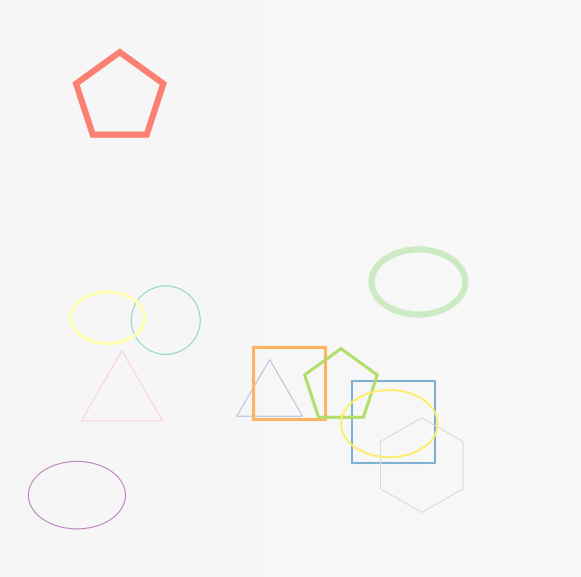[{"shape": "circle", "thickness": 0.5, "radius": 0.3, "center": [0.285, 0.445]}, {"shape": "oval", "thickness": 1.5, "radius": 0.32, "center": [0.185, 0.449]}, {"shape": "triangle", "thickness": 0.5, "radius": 0.33, "center": [0.464, 0.311]}, {"shape": "pentagon", "thickness": 3, "radius": 0.39, "center": [0.206, 0.83]}, {"shape": "square", "thickness": 1, "radius": 0.36, "center": [0.677, 0.269]}, {"shape": "square", "thickness": 1.5, "radius": 0.31, "center": [0.498, 0.336]}, {"shape": "pentagon", "thickness": 1.5, "radius": 0.33, "center": [0.587, 0.33]}, {"shape": "triangle", "thickness": 0.5, "radius": 0.4, "center": [0.21, 0.311]}, {"shape": "hexagon", "thickness": 0.5, "radius": 0.41, "center": [0.726, 0.194]}, {"shape": "oval", "thickness": 0.5, "radius": 0.42, "center": [0.132, 0.142]}, {"shape": "oval", "thickness": 3, "radius": 0.4, "center": [0.72, 0.511]}, {"shape": "oval", "thickness": 1, "radius": 0.42, "center": [0.67, 0.266]}]